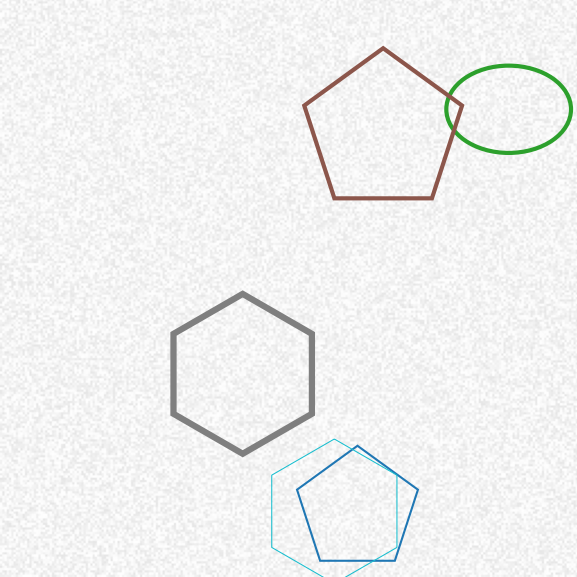[{"shape": "pentagon", "thickness": 1, "radius": 0.55, "center": [0.619, 0.117]}, {"shape": "oval", "thickness": 2, "radius": 0.54, "center": [0.881, 0.81]}, {"shape": "pentagon", "thickness": 2, "radius": 0.72, "center": [0.663, 0.772]}, {"shape": "hexagon", "thickness": 3, "radius": 0.69, "center": [0.42, 0.352]}, {"shape": "hexagon", "thickness": 0.5, "radius": 0.63, "center": [0.579, 0.114]}]